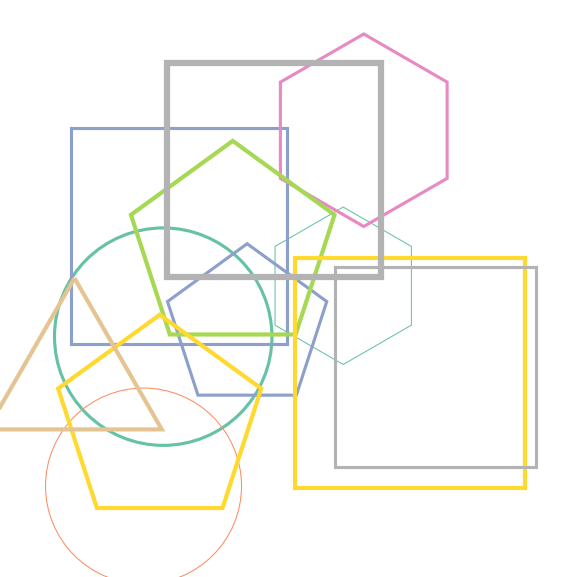[{"shape": "hexagon", "thickness": 0.5, "radius": 0.68, "center": [0.594, 0.504]}, {"shape": "circle", "thickness": 1.5, "radius": 0.94, "center": [0.283, 0.416]}, {"shape": "circle", "thickness": 0.5, "radius": 0.85, "center": [0.249, 0.157]}, {"shape": "pentagon", "thickness": 1.5, "radius": 0.72, "center": [0.428, 0.432]}, {"shape": "square", "thickness": 1.5, "radius": 0.93, "center": [0.31, 0.59]}, {"shape": "hexagon", "thickness": 1.5, "radius": 0.83, "center": [0.63, 0.774]}, {"shape": "pentagon", "thickness": 2, "radius": 0.93, "center": [0.403, 0.57]}, {"shape": "pentagon", "thickness": 2, "radius": 0.92, "center": [0.277, 0.269]}, {"shape": "square", "thickness": 2, "radius": 1.0, "center": [0.711, 0.354]}, {"shape": "triangle", "thickness": 2, "radius": 0.87, "center": [0.129, 0.343]}, {"shape": "square", "thickness": 1.5, "radius": 0.87, "center": [0.754, 0.363]}, {"shape": "square", "thickness": 3, "radius": 0.93, "center": [0.474, 0.705]}]